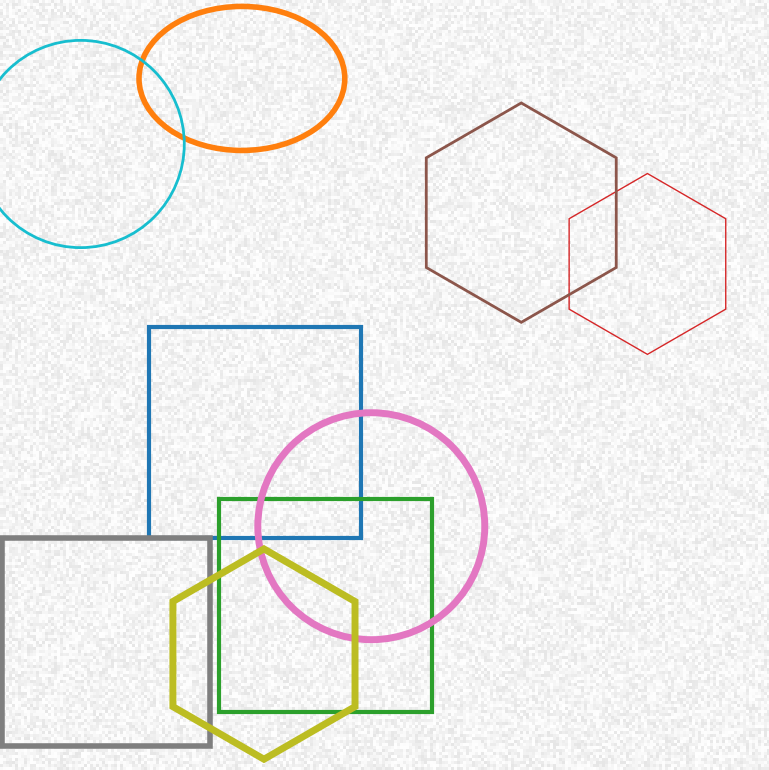[{"shape": "square", "thickness": 1.5, "radius": 0.69, "center": [0.331, 0.438]}, {"shape": "oval", "thickness": 2, "radius": 0.67, "center": [0.314, 0.898]}, {"shape": "square", "thickness": 1.5, "radius": 0.69, "center": [0.423, 0.214]}, {"shape": "hexagon", "thickness": 0.5, "radius": 0.59, "center": [0.841, 0.657]}, {"shape": "hexagon", "thickness": 1, "radius": 0.71, "center": [0.677, 0.724]}, {"shape": "circle", "thickness": 2.5, "radius": 0.74, "center": [0.482, 0.317]}, {"shape": "square", "thickness": 2, "radius": 0.68, "center": [0.137, 0.166]}, {"shape": "hexagon", "thickness": 2.5, "radius": 0.68, "center": [0.343, 0.151]}, {"shape": "circle", "thickness": 1, "radius": 0.67, "center": [0.105, 0.813]}]